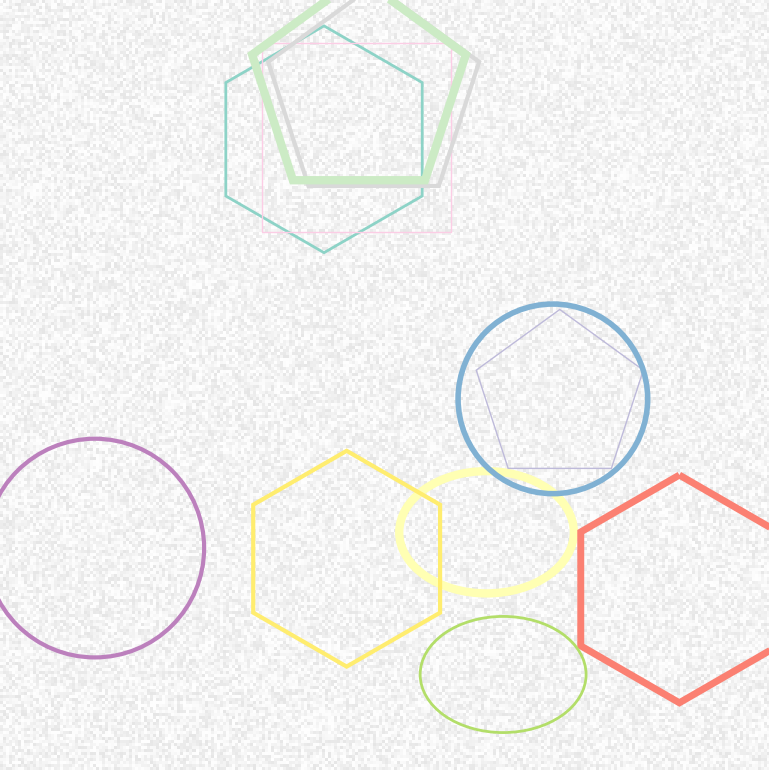[{"shape": "hexagon", "thickness": 1, "radius": 0.74, "center": [0.421, 0.819]}, {"shape": "oval", "thickness": 3, "radius": 0.57, "center": [0.632, 0.309]}, {"shape": "pentagon", "thickness": 0.5, "radius": 0.57, "center": [0.727, 0.484]}, {"shape": "hexagon", "thickness": 2.5, "radius": 0.74, "center": [0.882, 0.235]}, {"shape": "circle", "thickness": 2, "radius": 0.62, "center": [0.718, 0.482]}, {"shape": "oval", "thickness": 1, "radius": 0.54, "center": [0.653, 0.124]}, {"shape": "square", "thickness": 0.5, "radius": 0.61, "center": [0.463, 0.821]}, {"shape": "pentagon", "thickness": 1.5, "radius": 0.72, "center": [0.485, 0.875]}, {"shape": "circle", "thickness": 1.5, "radius": 0.71, "center": [0.123, 0.288]}, {"shape": "pentagon", "thickness": 3, "radius": 0.73, "center": [0.466, 0.884]}, {"shape": "hexagon", "thickness": 1.5, "radius": 0.7, "center": [0.45, 0.274]}]